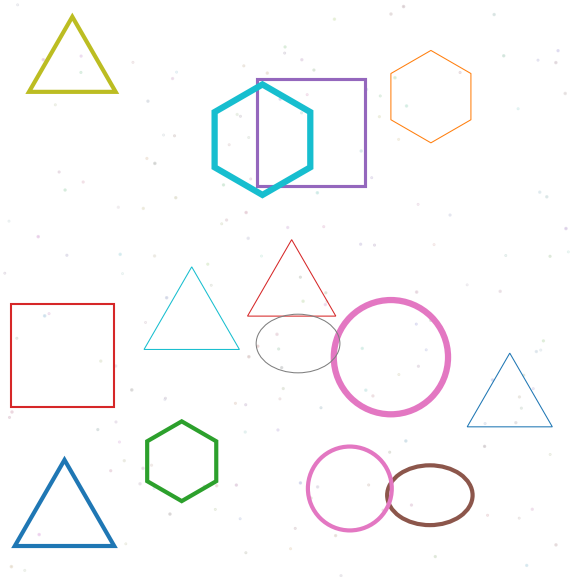[{"shape": "triangle", "thickness": 0.5, "radius": 0.43, "center": [0.883, 0.303]}, {"shape": "triangle", "thickness": 2, "radius": 0.5, "center": [0.112, 0.103]}, {"shape": "hexagon", "thickness": 0.5, "radius": 0.4, "center": [0.746, 0.832]}, {"shape": "hexagon", "thickness": 2, "radius": 0.35, "center": [0.315, 0.2]}, {"shape": "square", "thickness": 1, "radius": 0.45, "center": [0.109, 0.384]}, {"shape": "triangle", "thickness": 0.5, "radius": 0.44, "center": [0.505, 0.496]}, {"shape": "square", "thickness": 1.5, "radius": 0.46, "center": [0.539, 0.77]}, {"shape": "oval", "thickness": 2, "radius": 0.37, "center": [0.744, 0.142]}, {"shape": "circle", "thickness": 2, "radius": 0.36, "center": [0.606, 0.153]}, {"shape": "circle", "thickness": 3, "radius": 0.49, "center": [0.677, 0.381]}, {"shape": "oval", "thickness": 0.5, "radius": 0.36, "center": [0.516, 0.404]}, {"shape": "triangle", "thickness": 2, "radius": 0.43, "center": [0.125, 0.883]}, {"shape": "triangle", "thickness": 0.5, "radius": 0.48, "center": [0.332, 0.442]}, {"shape": "hexagon", "thickness": 3, "radius": 0.48, "center": [0.454, 0.757]}]